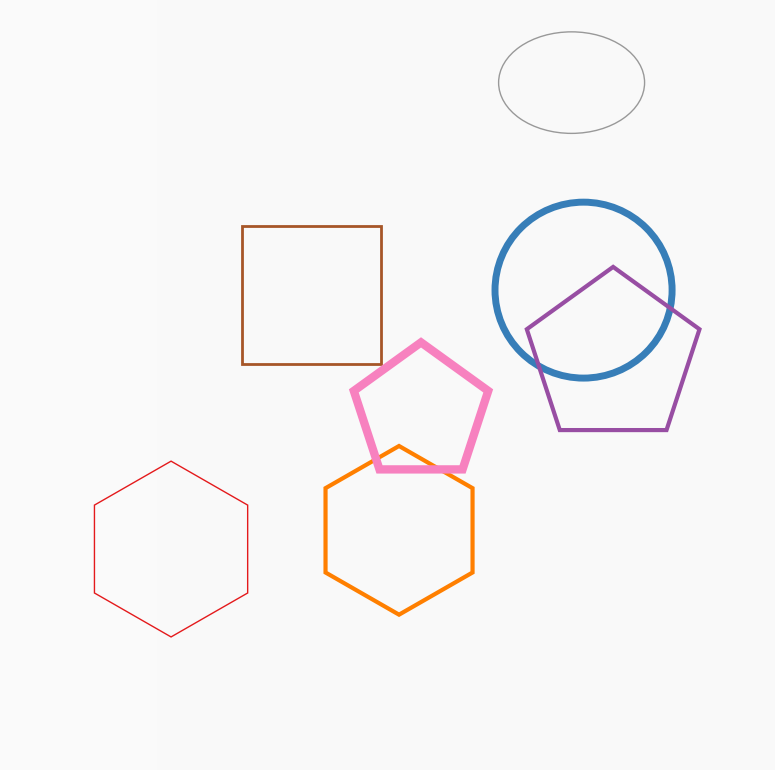[{"shape": "hexagon", "thickness": 0.5, "radius": 0.57, "center": [0.221, 0.287]}, {"shape": "circle", "thickness": 2.5, "radius": 0.57, "center": [0.753, 0.623]}, {"shape": "pentagon", "thickness": 1.5, "radius": 0.59, "center": [0.791, 0.536]}, {"shape": "hexagon", "thickness": 1.5, "radius": 0.55, "center": [0.515, 0.311]}, {"shape": "square", "thickness": 1, "radius": 0.45, "center": [0.402, 0.617]}, {"shape": "pentagon", "thickness": 3, "radius": 0.46, "center": [0.543, 0.464]}, {"shape": "oval", "thickness": 0.5, "radius": 0.47, "center": [0.738, 0.893]}]